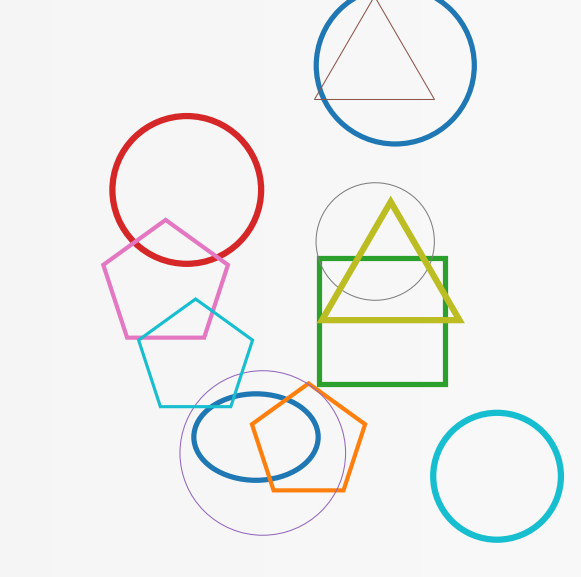[{"shape": "oval", "thickness": 2.5, "radius": 0.53, "center": [0.44, 0.242]}, {"shape": "circle", "thickness": 2.5, "radius": 0.68, "center": [0.68, 0.886]}, {"shape": "pentagon", "thickness": 2, "radius": 0.51, "center": [0.531, 0.233]}, {"shape": "square", "thickness": 2.5, "radius": 0.54, "center": [0.658, 0.443]}, {"shape": "circle", "thickness": 3, "radius": 0.64, "center": [0.321, 0.67]}, {"shape": "circle", "thickness": 0.5, "radius": 0.71, "center": [0.452, 0.215]}, {"shape": "triangle", "thickness": 0.5, "radius": 0.6, "center": [0.644, 0.886]}, {"shape": "pentagon", "thickness": 2, "radius": 0.56, "center": [0.285, 0.506]}, {"shape": "circle", "thickness": 0.5, "radius": 0.51, "center": [0.646, 0.581]}, {"shape": "triangle", "thickness": 3, "radius": 0.68, "center": [0.672, 0.513]}, {"shape": "circle", "thickness": 3, "radius": 0.55, "center": [0.855, 0.174]}, {"shape": "pentagon", "thickness": 1.5, "radius": 0.52, "center": [0.336, 0.378]}]